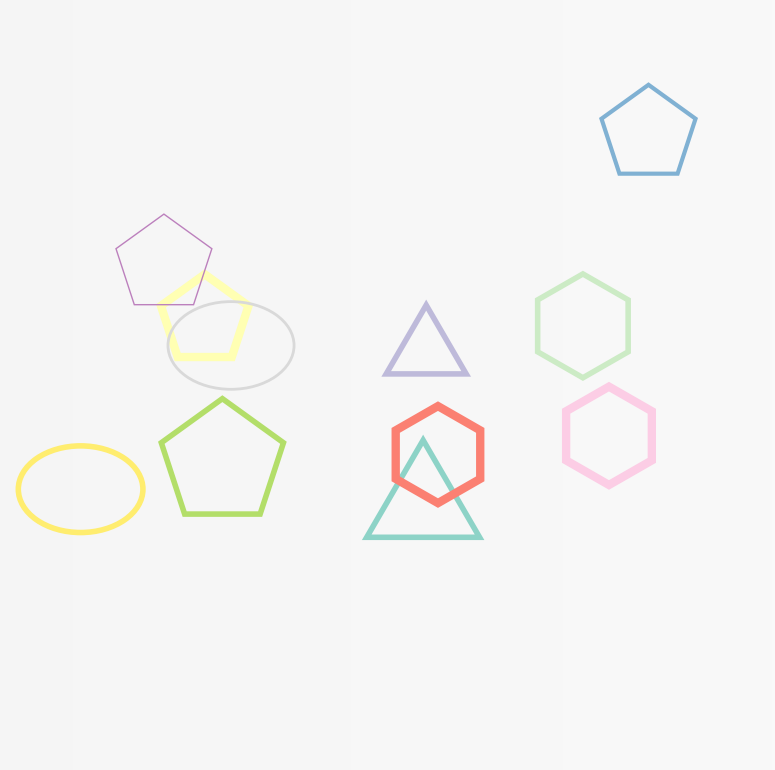[{"shape": "triangle", "thickness": 2, "radius": 0.42, "center": [0.546, 0.344]}, {"shape": "pentagon", "thickness": 3, "radius": 0.3, "center": [0.264, 0.584]}, {"shape": "triangle", "thickness": 2, "radius": 0.3, "center": [0.55, 0.544]}, {"shape": "hexagon", "thickness": 3, "radius": 0.31, "center": [0.565, 0.41]}, {"shape": "pentagon", "thickness": 1.5, "radius": 0.32, "center": [0.837, 0.826]}, {"shape": "pentagon", "thickness": 2, "radius": 0.41, "center": [0.287, 0.399]}, {"shape": "hexagon", "thickness": 3, "radius": 0.32, "center": [0.786, 0.434]}, {"shape": "oval", "thickness": 1, "radius": 0.41, "center": [0.298, 0.551]}, {"shape": "pentagon", "thickness": 0.5, "radius": 0.33, "center": [0.212, 0.657]}, {"shape": "hexagon", "thickness": 2, "radius": 0.34, "center": [0.752, 0.577]}, {"shape": "oval", "thickness": 2, "radius": 0.4, "center": [0.104, 0.365]}]